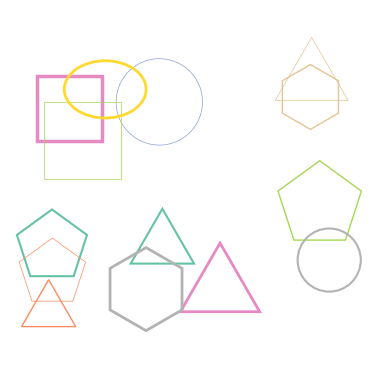[{"shape": "triangle", "thickness": 1.5, "radius": 0.47, "center": [0.422, 0.363]}, {"shape": "pentagon", "thickness": 1.5, "radius": 0.48, "center": [0.135, 0.36]}, {"shape": "triangle", "thickness": 1, "radius": 0.41, "center": [0.126, 0.192]}, {"shape": "pentagon", "thickness": 0.5, "radius": 0.45, "center": [0.136, 0.291]}, {"shape": "circle", "thickness": 0.5, "radius": 0.56, "center": [0.414, 0.735]}, {"shape": "triangle", "thickness": 2, "radius": 0.59, "center": [0.572, 0.25]}, {"shape": "square", "thickness": 2.5, "radius": 0.42, "center": [0.181, 0.718]}, {"shape": "square", "thickness": 0.5, "radius": 0.5, "center": [0.215, 0.635]}, {"shape": "pentagon", "thickness": 1, "radius": 0.57, "center": [0.83, 0.469]}, {"shape": "oval", "thickness": 2, "radius": 0.53, "center": [0.273, 0.768]}, {"shape": "triangle", "thickness": 0.5, "radius": 0.55, "center": [0.81, 0.793]}, {"shape": "hexagon", "thickness": 1, "radius": 0.42, "center": [0.806, 0.748]}, {"shape": "hexagon", "thickness": 2, "radius": 0.54, "center": [0.379, 0.249]}, {"shape": "circle", "thickness": 1.5, "radius": 0.41, "center": [0.855, 0.325]}]